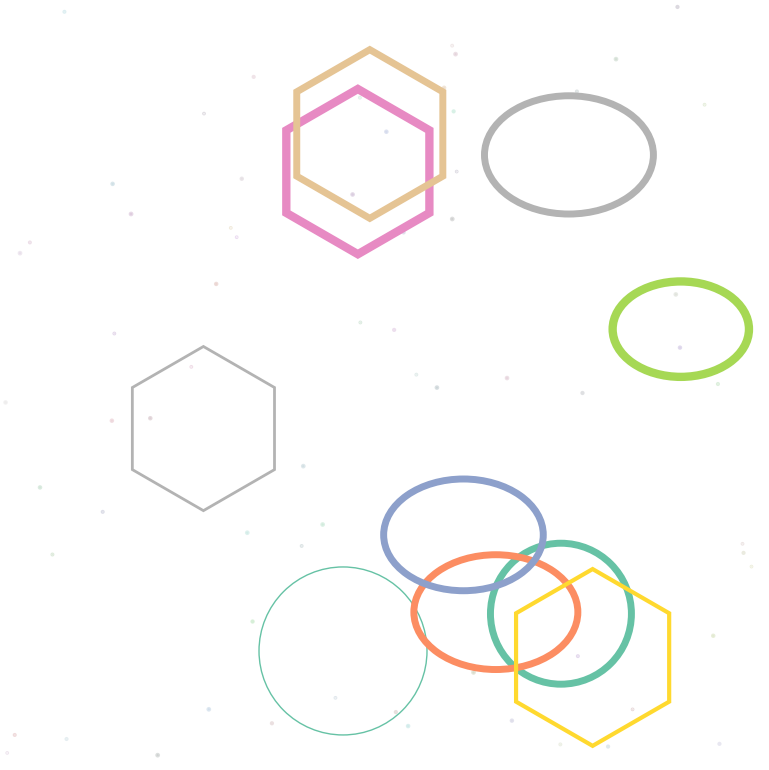[{"shape": "circle", "thickness": 2.5, "radius": 0.46, "center": [0.728, 0.203]}, {"shape": "circle", "thickness": 0.5, "radius": 0.55, "center": [0.445, 0.155]}, {"shape": "oval", "thickness": 2.5, "radius": 0.53, "center": [0.644, 0.205]}, {"shape": "oval", "thickness": 2.5, "radius": 0.52, "center": [0.602, 0.305]}, {"shape": "hexagon", "thickness": 3, "radius": 0.54, "center": [0.465, 0.777]}, {"shape": "oval", "thickness": 3, "radius": 0.44, "center": [0.884, 0.573]}, {"shape": "hexagon", "thickness": 1.5, "radius": 0.57, "center": [0.77, 0.146]}, {"shape": "hexagon", "thickness": 2.5, "radius": 0.55, "center": [0.48, 0.826]}, {"shape": "hexagon", "thickness": 1, "radius": 0.53, "center": [0.264, 0.443]}, {"shape": "oval", "thickness": 2.5, "radius": 0.55, "center": [0.739, 0.799]}]